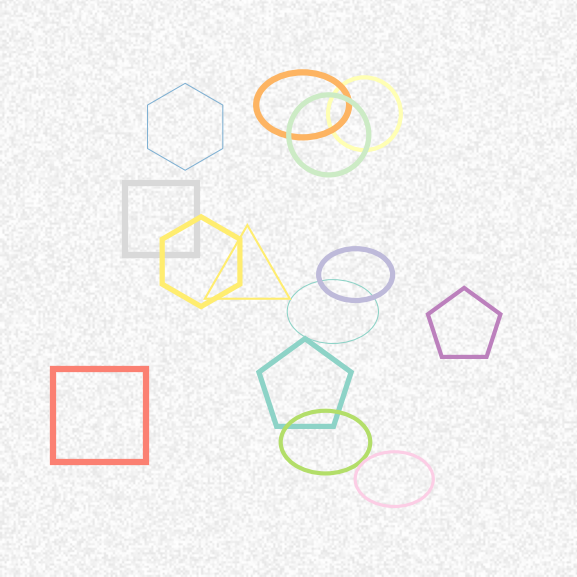[{"shape": "pentagon", "thickness": 2.5, "radius": 0.42, "center": [0.528, 0.329]}, {"shape": "oval", "thickness": 0.5, "radius": 0.4, "center": [0.576, 0.46]}, {"shape": "circle", "thickness": 2, "radius": 0.32, "center": [0.631, 0.802]}, {"shape": "oval", "thickness": 2.5, "radius": 0.32, "center": [0.616, 0.524]}, {"shape": "square", "thickness": 3, "radius": 0.4, "center": [0.172, 0.279]}, {"shape": "hexagon", "thickness": 0.5, "radius": 0.38, "center": [0.321, 0.78]}, {"shape": "oval", "thickness": 3, "radius": 0.4, "center": [0.524, 0.818]}, {"shape": "oval", "thickness": 2, "radius": 0.39, "center": [0.564, 0.234]}, {"shape": "oval", "thickness": 1.5, "radius": 0.34, "center": [0.683, 0.169]}, {"shape": "square", "thickness": 3, "radius": 0.32, "center": [0.279, 0.62]}, {"shape": "pentagon", "thickness": 2, "radius": 0.33, "center": [0.804, 0.435]}, {"shape": "circle", "thickness": 2.5, "radius": 0.35, "center": [0.569, 0.766]}, {"shape": "hexagon", "thickness": 2.5, "radius": 0.39, "center": [0.348, 0.546]}, {"shape": "triangle", "thickness": 1, "radius": 0.42, "center": [0.428, 0.524]}]